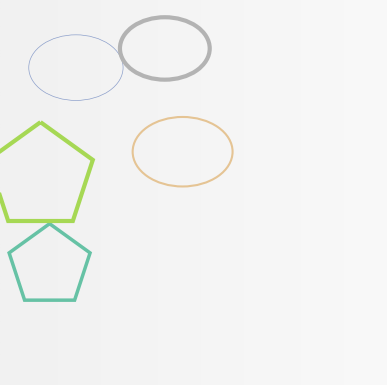[{"shape": "pentagon", "thickness": 2.5, "radius": 0.55, "center": [0.128, 0.309]}, {"shape": "oval", "thickness": 0.5, "radius": 0.61, "center": [0.196, 0.824]}, {"shape": "pentagon", "thickness": 3, "radius": 0.71, "center": [0.105, 0.541]}, {"shape": "oval", "thickness": 1.5, "radius": 0.64, "center": [0.471, 0.606]}, {"shape": "oval", "thickness": 3, "radius": 0.58, "center": [0.425, 0.874]}]